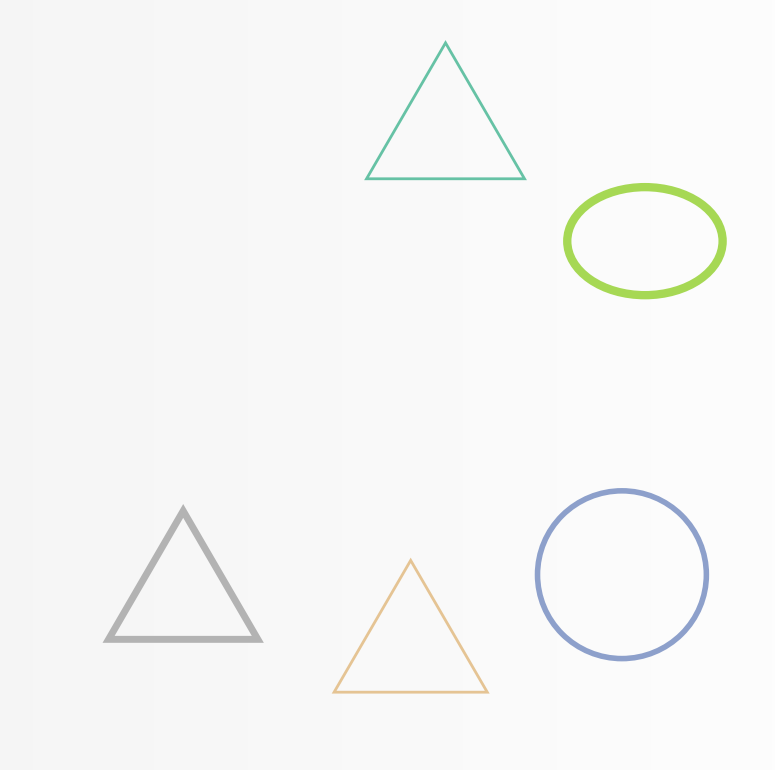[{"shape": "triangle", "thickness": 1, "radius": 0.59, "center": [0.575, 0.827]}, {"shape": "circle", "thickness": 2, "radius": 0.54, "center": [0.803, 0.254]}, {"shape": "oval", "thickness": 3, "radius": 0.5, "center": [0.832, 0.687]}, {"shape": "triangle", "thickness": 1, "radius": 0.57, "center": [0.53, 0.158]}, {"shape": "triangle", "thickness": 2.5, "radius": 0.56, "center": [0.236, 0.225]}]